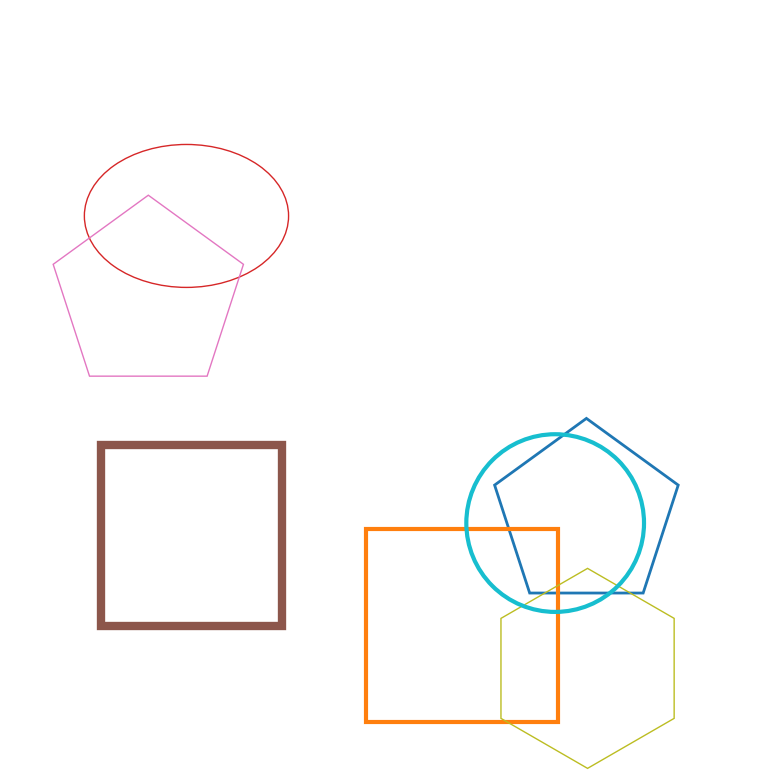[{"shape": "pentagon", "thickness": 1, "radius": 0.63, "center": [0.762, 0.331]}, {"shape": "square", "thickness": 1.5, "radius": 0.63, "center": [0.6, 0.188]}, {"shape": "oval", "thickness": 0.5, "radius": 0.66, "center": [0.242, 0.72]}, {"shape": "square", "thickness": 3, "radius": 0.59, "center": [0.249, 0.304]}, {"shape": "pentagon", "thickness": 0.5, "radius": 0.65, "center": [0.193, 0.617]}, {"shape": "hexagon", "thickness": 0.5, "radius": 0.65, "center": [0.763, 0.132]}, {"shape": "circle", "thickness": 1.5, "radius": 0.58, "center": [0.721, 0.321]}]